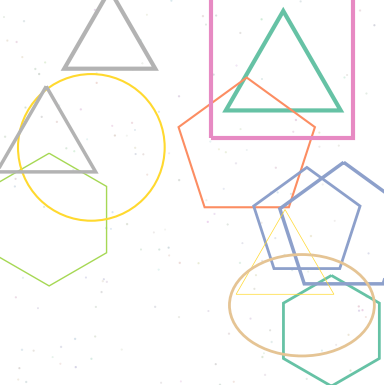[{"shape": "hexagon", "thickness": 2, "radius": 0.72, "center": [0.861, 0.141]}, {"shape": "triangle", "thickness": 3, "radius": 0.86, "center": [0.736, 0.799]}, {"shape": "pentagon", "thickness": 1.5, "radius": 0.93, "center": [0.641, 0.612]}, {"shape": "pentagon", "thickness": 2.5, "radius": 0.87, "center": [0.893, 0.404]}, {"shape": "pentagon", "thickness": 2, "radius": 0.73, "center": [0.797, 0.42]}, {"shape": "square", "thickness": 3, "radius": 0.92, "center": [0.732, 0.824]}, {"shape": "hexagon", "thickness": 1, "radius": 0.86, "center": [0.128, 0.43]}, {"shape": "circle", "thickness": 1.5, "radius": 0.95, "center": [0.237, 0.617]}, {"shape": "triangle", "thickness": 0.5, "radius": 0.73, "center": [0.74, 0.309]}, {"shape": "oval", "thickness": 2, "radius": 0.94, "center": [0.784, 0.207]}, {"shape": "triangle", "thickness": 3, "radius": 0.68, "center": [0.285, 0.89]}, {"shape": "triangle", "thickness": 2.5, "radius": 0.74, "center": [0.12, 0.628]}]